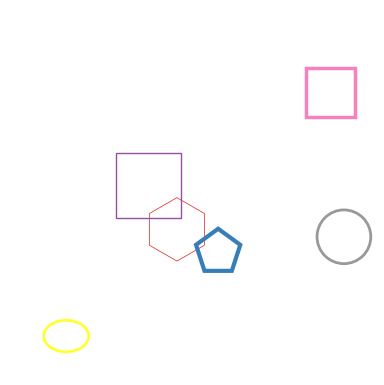[{"shape": "hexagon", "thickness": 0.5, "radius": 0.41, "center": [0.46, 0.404]}, {"shape": "pentagon", "thickness": 3, "radius": 0.3, "center": [0.567, 0.345]}, {"shape": "square", "thickness": 1, "radius": 0.42, "center": [0.385, 0.519]}, {"shape": "oval", "thickness": 2, "radius": 0.29, "center": [0.172, 0.127]}, {"shape": "square", "thickness": 2.5, "radius": 0.32, "center": [0.859, 0.759]}, {"shape": "circle", "thickness": 2, "radius": 0.35, "center": [0.893, 0.385]}]